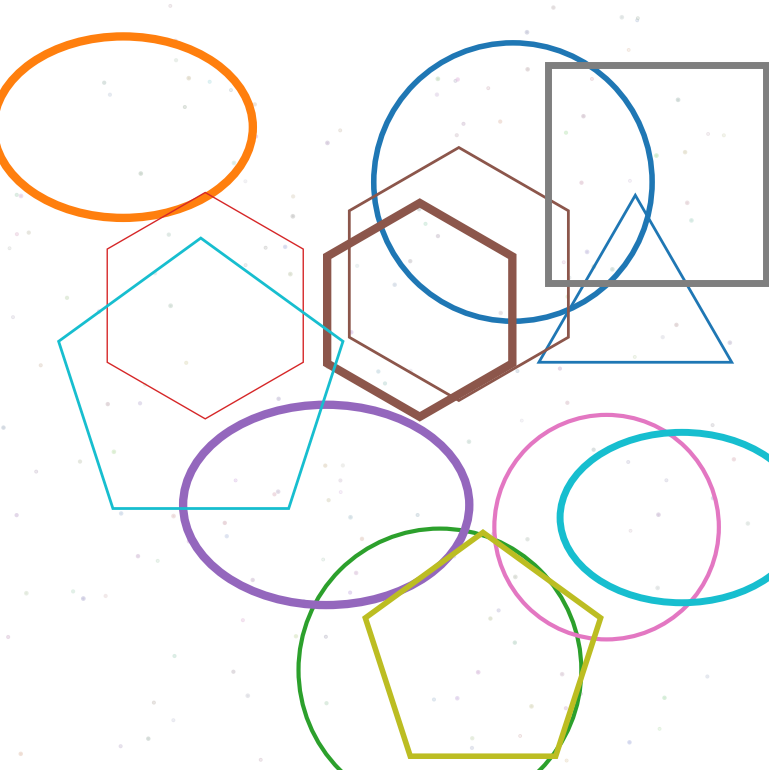[{"shape": "triangle", "thickness": 1, "radius": 0.72, "center": [0.825, 0.602]}, {"shape": "circle", "thickness": 2, "radius": 0.9, "center": [0.666, 0.764]}, {"shape": "oval", "thickness": 3, "radius": 0.84, "center": [0.16, 0.835]}, {"shape": "circle", "thickness": 1.5, "radius": 0.92, "center": [0.571, 0.13]}, {"shape": "hexagon", "thickness": 0.5, "radius": 0.73, "center": [0.267, 0.603]}, {"shape": "oval", "thickness": 3, "radius": 0.93, "center": [0.424, 0.344]}, {"shape": "hexagon", "thickness": 1, "radius": 0.82, "center": [0.596, 0.644]}, {"shape": "hexagon", "thickness": 3, "radius": 0.69, "center": [0.545, 0.598]}, {"shape": "circle", "thickness": 1.5, "radius": 0.73, "center": [0.788, 0.315]}, {"shape": "square", "thickness": 2.5, "radius": 0.71, "center": [0.853, 0.774]}, {"shape": "pentagon", "thickness": 2, "radius": 0.8, "center": [0.627, 0.148]}, {"shape": "oval", "thickness": 2.5, "radius": 0.79, "center": [0.885, 0.328]}, {"shape": "pentagon", "thickness": 1, "radius": 0.97, "center": [0.261, 0.497]}]